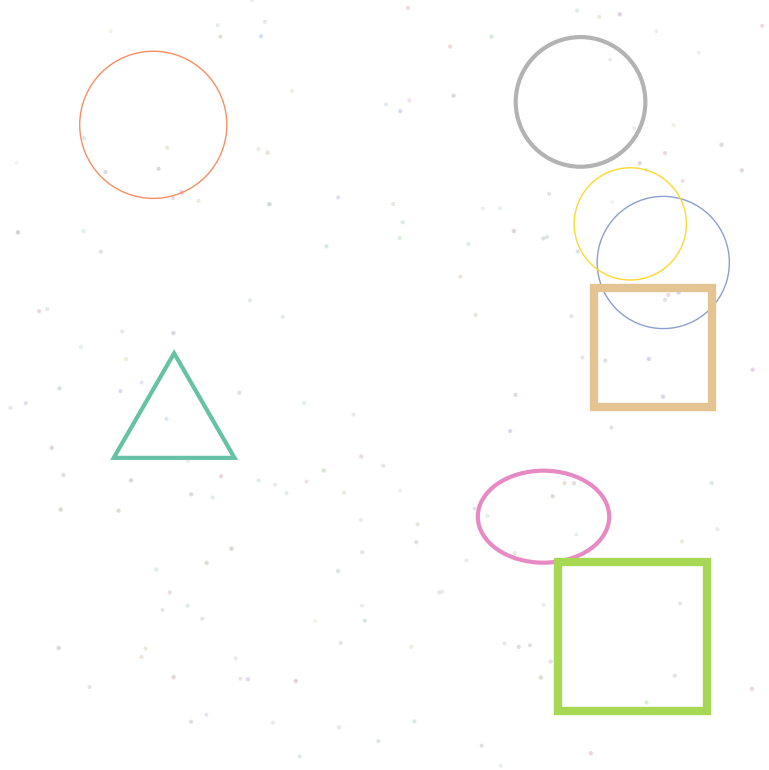[{"shape": "triangle", "thickness": 1.5, "radius": 0.45, "center": [0.226, 0.451]}, {"shape": "circle", "thickness": 0.5, "radius": 0.48, "center": [0.199, 0.838]}, {"shape": "circle", "thickness": 0.5, "radius": 0.43, "center": [0.861, 0.659]}, {"shape": "oval", "thickness": 1.5, "radius": 0.43, "center": [0.706, 0.329]}, {"shape": "square", "thickness": 3, "radius": 0.48, "center": [0.821, 0.173]}, {"shape": "circle", "thickness": 0.5, "radius": 0.36, "center": [0.819, 0.709]}, {"shape": "square", "thickness": 3, "radius": 0.38, "center": [0.848, 0.549]}, {"shape": "circle", "thickness": 1.5, "radius": 0.42, "center": [0.754, 0.868]}]